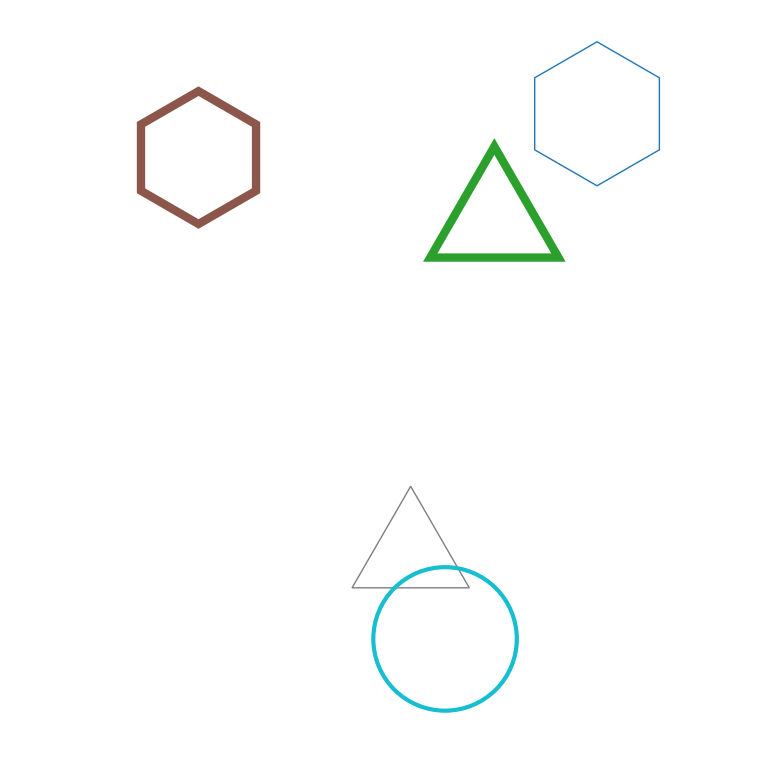[{"shape": "hexagon", "thickness": 0.5, "radius": 0.47, "center": [0.775, 0.852]}, {"shape": "triangle", "thickness": 3, "radius": 0.48, "center": [0.642, 0.714]}, {"shape": "hexagon", "thickness": 3, "radius": 0.43, "center": [0.258, 0.795]}, {"shape": "triangle", "thickness": 0.5, "radius": 0.44, "center": [0.533, 0.281]}, {"shape": "circle", "thickness": 1.5, "radius": 0.47, "center": [0.578, 0.17]}]